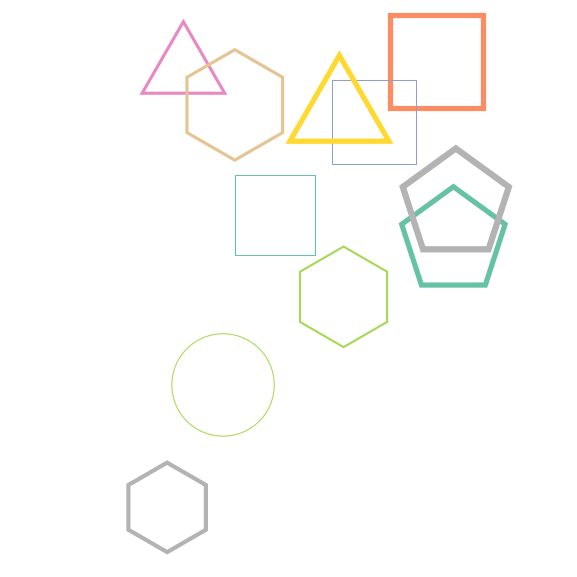[{"shape": "pentagon", "thickness": 2.5, "radius": 0.47, "center": [0.785, 0.582]}, {"shape": "square", "thickness": 0.5, "radius": 0.35, "center": [0.477, 0.626]}, {"shape": "square", "thickness": 2.5, "radius": 0.4, "center": [0.756, 0.893]}, {"shape": "square", "thickness": 0.5, "radius": 0.36, "center": [0.648, 0.788]}, {"shape": "triangle", "thickness": 1.5, "radius": 0.41, "center": [0.318, 0.879]}, {"shape": "hexagon", "thickness": 1, "radius": 0.44, "center": [0.595, 0.485]}, {"shape": "circle", "thickness": 0.5, "radius": 0.44, "center": [0.386, 0.333]}, {"shape": "triangle", "thickness": 2.5, "radius": 0.5, "center": [0.588, 0.804]}, {"shape": "hexagon", "thickness": 1.5, "radius": 0.48, "center": [0.407, 0.817]}, {"shape": "hexagon", "thickness": 2, "radius": 0.39, "center": [0.289, 0.121]}, {"shape": "pentagon", "thickness": 3, "radius": 0.48, "center": [0.789, 0.646]}]